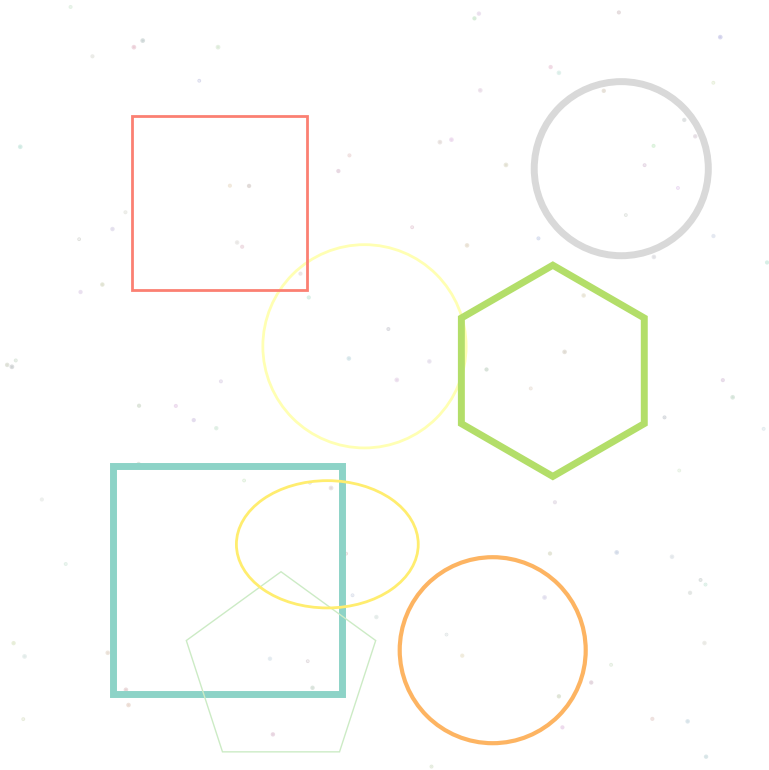[{"shape": "square", "thickness": 2.5, "radius": 0.74, "center": [0.296, 0.247]}, {"shape": "circle", "thickness": 1, "radius": 0.66, "center": [0.473, 0.55]}, {"shape": "square", "thickness": 1, "radius": 0.57, "center": [0.285, 0.737]}, {"shape": "circle", "thickness": 1.5, "radius": 0.6, "center": [0.64, 0.156]}, {"shape": "hexagon", "thickness": 2.5, "radius": 0.69, "center": [0.718, 0.518]}, {"shape": "circle", "thickness": 2.5, "radius": 0.57, "center": [0.807, 0.781]}, {"shape": "pentagon", "thickness": 0.5, "radius": 0.65, "center": [0.365, 0.128]}, {"shape": "oval", "thickness": 1, "radius": 0.59, "center": [0.425, 0.293]}]